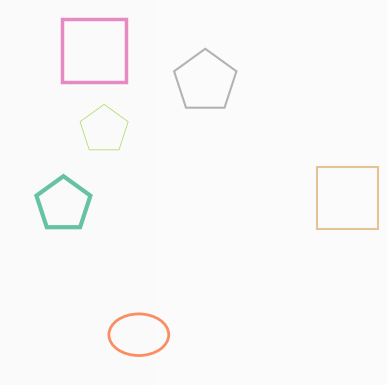[{"shape": "pentagon", "thickness": 3, "radius": 0.37, "center": [0.164, 0.469]}, {"shape": "oval", "thickness": 2, "radius": 0.39, "center": [0.358, 0.131]}, {"shape": "square", "thickness": 2.5, "radius": 0.41, "center": [0.243, 0.87]}, {"shape": "pentagon", "thickness": 0.5, "radius": 0.33, "center": [0.269, 0.664]}, {"shape": "square", "thickness": 1.5, "radius": 0.4, "center": [0.897, 0.486]}, {"shape": "pentagon", "thickness": 1.5, "radius": 0.42, "center": [0.53, 0.789]}]